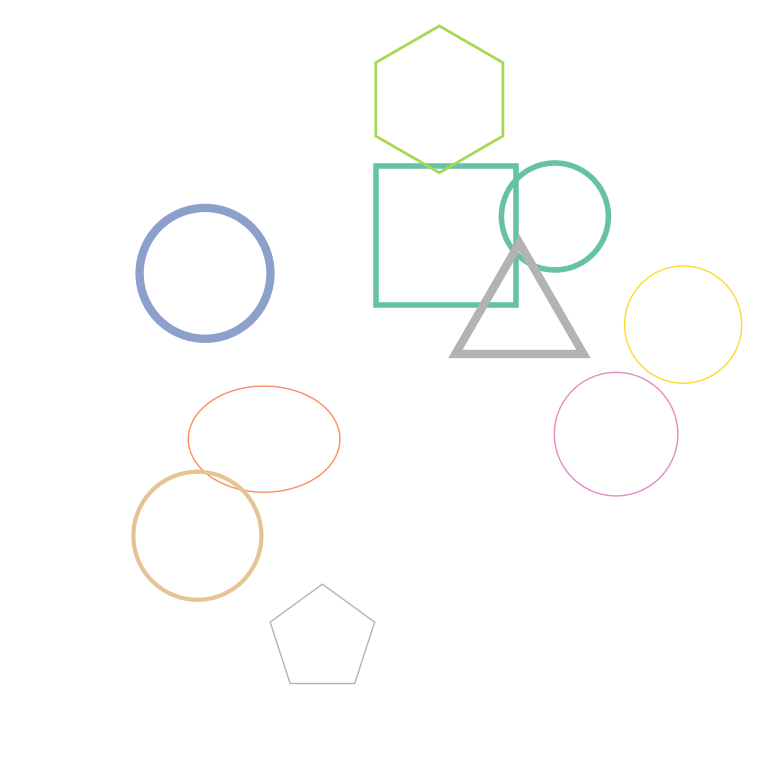[{"shape": "circle", "thickness": 2, "radius": 0.35, "center": [0.721, 0.719]}, {"shape": "square", "thickness": 2, "radius": 0.45, "center": [0.579, 0.694]}, {"shape": "oval", "thickness": 0.5, "radius": 0.49, "center": [0.343, 0.43]}, {"shape": "circle", "thickness": 3, "radius": 0.42, "center": [0.266, 0.645]}, {"shape": "circle", "thickness": 0.5, "radius": 0.4, "center": [0.8, 0.436]}, {"shape": "hexagon", "thickness": 1, "radius": 0.48, "center": [0.571, 0.871]}, {"shape": "circle", "thickness": 0.5, "radius": 0.38, "center": [0.887, 0.578]}, {"shape": "circle", "thickness": 1.5, "radius": 0.42, "center": [0.256, 0.304]}, {"shape": "triangle", "thickness": 3, "radius": 0.48, "center": [0.675, 0.588]}, {"shape": "pentagon", "thickness": 0.5, "radius": 0.36, "center": [0.419, 0.17]}]